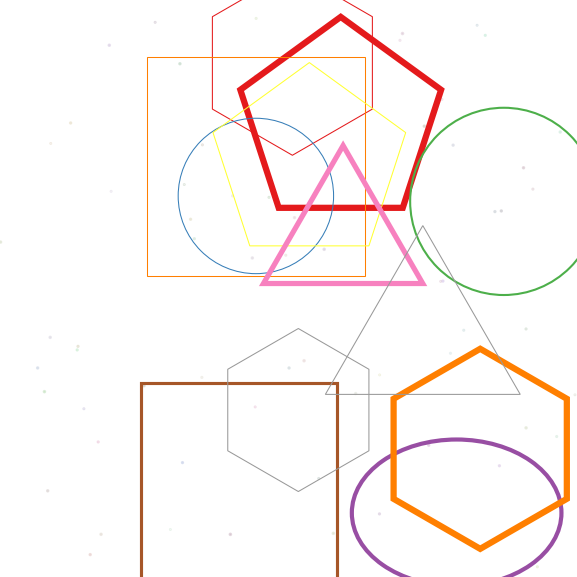[{"shape": "hexagon", "thickness": 0.5, "radius": 0.8, "center": [0.506, 0.89]}, {"shape": "pentagon", "thickness": 3, "radius": 0.91, "center": [0.59, 0.787]}, {"shape": "circle", "thickness": 0.5, "radius": 0.67, "center": [0.443, 0.66]}, {"shape": "circle", "thickness": 1, "radius": 0.81, "center": [0.872, 0.65]}, {"shape": "oval", "thickness": 2, "radius": 0.91, "center": [0.791, 0.111]}, {"shape": "hexagon", "thickness": 3, "radius": 0.87, "center": [0.832, 0.222]}, {"shape": "square", "thickness": 0.5, "radius": 0.94, "center": [0.444, 0.711]}, {"shape": "pentagon", "thickness": 0.5, "radius": 0.88, "center": [0.536, 0.715]}, {"shape": "square", "thickness": 1.5, "radius": 0.85, "center": [0.413, 0.166]}, {"shape": "triangle", "thickness": 2.5, "radius": 0.8, "center": [0.594, 0.588]}, {"shape": "triangle", "thickness": 0.5, "radius": 0.97, "center": [0.732, 0.414]}, {"shape": "hexagon", "thickness": 0.5, "radius": 0.71, "center": [0.517, 0.289]}]